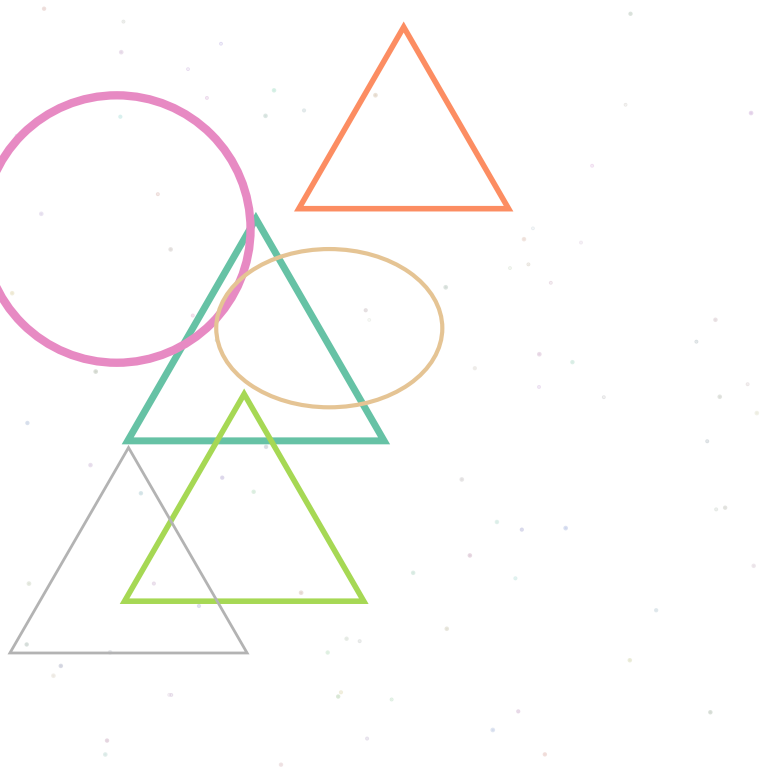[{"shape": "triangle", "thickness": 2.5, "radius": 0.96, "center": [0.332, 0.524]}, {"shape": "triangle", "thickness": 2, "radius": 0.79, "center": [0.524, 0.808]}, {"shape": "circle", "thickness": 3, "radius": 0.87, "center": [0.152, 0.703]}, {"shape": "triangle", "thickness": 2, "radius": 0.9, "center": [0.317, 0.309]}, {"shape": "oval", "thickness": 1.5, "radius": 0.73, "center": [0.428, 0.574]}, {"shape": "triangle", "thickness": 1, "radius": 0.89, "center": [0.167, 0.241]}]